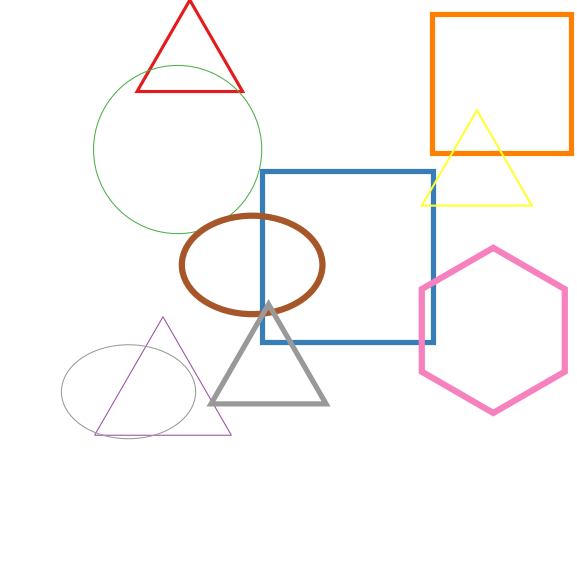[{"shape": "triangle", "thickness": 1.5, "radius": 0.53, "center": [0.329, 0.893]}, {"shape": "square", "thickness": 2.5, "radius": 0.74, "center": [0.603, 0.555]}, {"shape": "circle", "thickness": 0.5, "radius": 0.73, "center": [0.308, 0.74]}, {"shape": "triangle", "thickness": 0.5, "radius": 0.68, "center": [0.282, 0.314]}, {"shape": "square", "thickness": 2.5, "radius": 0.6, "center": [0.869, 0.855]}, {"shape": "triangle", "thickness": 1, "radius": 0.55, "center": [0.826, 0.698]}, {"shape": "oval", "thickness": 3, "radius": 0.61, "center": [0.437, 0.54]}, {"shape": "hexagon", "thickness": 3, "radius": 0.71, "center": [0.854, 0.427]}, {"shape": "oval", "thickness": 0.5, "radius": 0.58, "center": [0.223, 0.321]}, {"shape": "triangle", "thickness": 2.5, "radius": 0.57, "center": [0.465, 0.357]}]